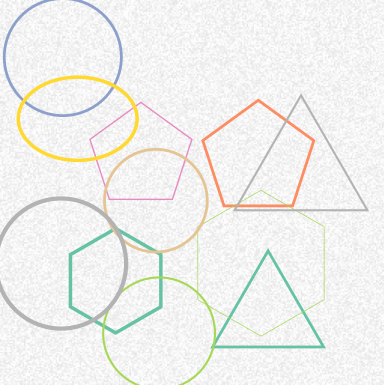[{"shape": "hexagon", "thickness": 2.5, "radius": 0.68, "center": [0.3, 0.271]}, {"shape": "triangle", "thickness": 2, "radius": 0.83, "center": [0.696, 0.182]}, {"shape": "pentagon", "thickness": 2, "radius": 0.76, "center": [0.671, 0.588]}, {"shape": "circle", "thickness": 2, "radius": 0.76, "center": [0.163, 0.852]}, {"shape": "pentagon", "thickness": 1, "radius": 0.7, "center": [0.366, 0.595]}, {"shape": "hexagon", "thickness": 0.5, "radius": 0.95, "center": [0.678, 0.316]}, {"shape": "circle", "thickness": 1.5, "radius": 0.73, "center": [0.413, 0.134]}, {"shape": "oval", "thickness": 2.5, "radius": 0.77, "center": [0.202, 0.691]}, {"shape": "circle", "thickness": 2, "radius": 0.67, "center": [0.405, 0.479]}, {"shape": "circle", "thickness": 3, "radius": 0.85, "center": [0.159, 0.316]}, {"shape": "triangle", "thickness": 1.5, "radius": 1.0, "center": [0.782, 0.553]}]